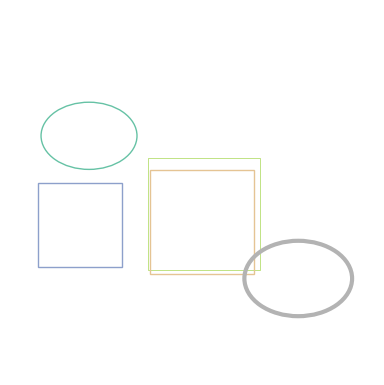[{"shape": "oval", "thickness": 1, "radius": 0.62, "center": [0.231, 0.647]}, {"shape": "square", "thickness": 1, "radius": 0.55, "center": [0.207, 0.416]}, {"shape": "square", "thickness": 0.5, "radius": 0.73, "center": [0.53, 0.444]}, {"shape": "square", "thickness": 1, "radius": 0.68, "center": [0.525, 0.423]}, {"shape": "oval", "thickness": 3, "radius": 0.7, "center": [0.775, 0.277]}]